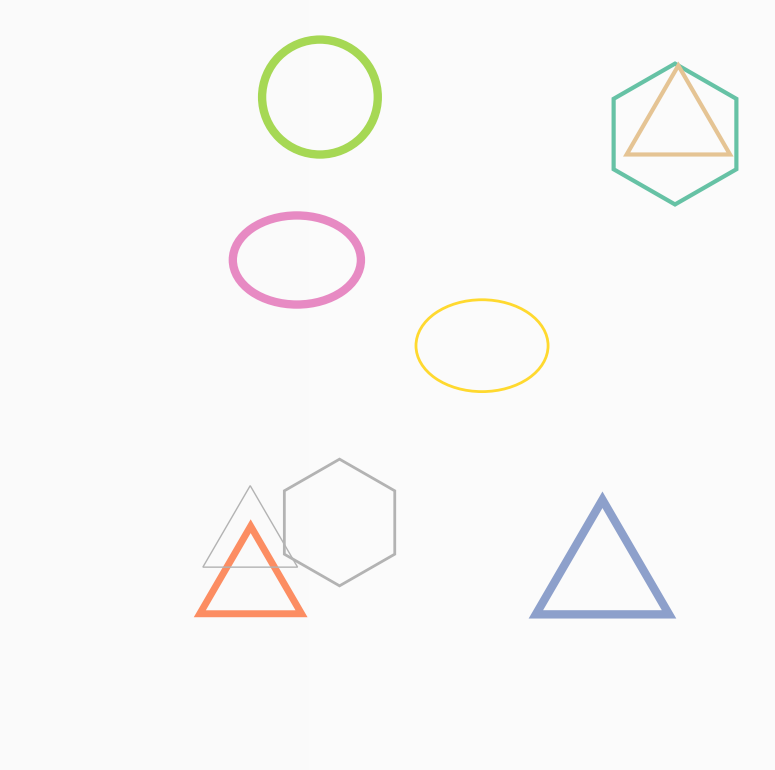[{"shape": "hexagon", "thickness": 1.5, "radius": 0.46, "center": [0.871, 0.826]}, {"shape": "triangle", "thickness": 2.5, "radius": 0.38, "center": [0.323, 0.241]}, {"shape": "triangle", "thickness": 3, "radius": 0.5, "center": [0.777, 0.252]}, {"shape": "oval", "thickness": 3, "radius": 0.41, "center": [0.383, 0.662]}, {"shape": "circle", "thickness": 3, "radius": 0.37, "center": [0.413, 0.874]}, {"shape": "oval", "thickness": 1, "radius": 0.43, "center": [0.622, 0.551]}, {"shape": "triangle", "thickness": 1.5, "radius": 0.39, "center": [0.875, 0.838]}, {"shape": "triangle", "thickness": 0.5, "radius": 0.35, "center": [0.323, 0.299]}, {"shape": "hexagon", "thickness": 1, "radius": 0.41, "center": [0.438, 0.321]}]